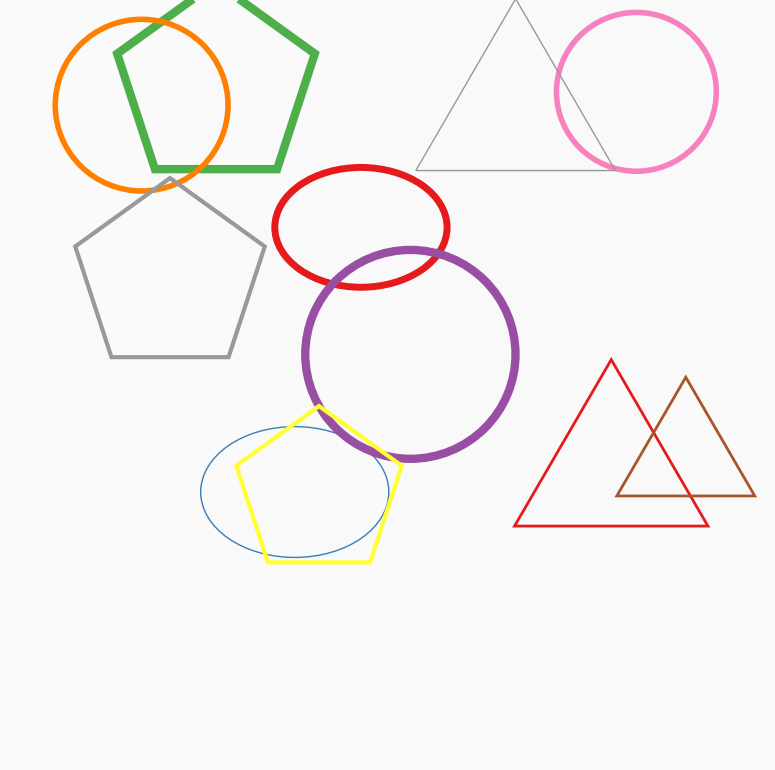[{"shape": "triangle", "thickness": 1, "radius": 0.72, "center": [0.789, 0.389]}, {"shape": "oval", "thickness": 2.5, "radius": 0.56, "center": [0.466, 0.705]}, {"shape": "oval", "thickness": 0.5, "radius": 0.61, "center": [0.38, 0.361]}, {"shape": "pentagon", "thickness": 3, "radius": 0.67, "center": [0.279, 0.889]}, {"shape": "circle", "thickness": 3, "radius": 0.68, "center": [0.53, 0.54]}, {"shape": "circle", "thickness": 2, "radius": 0.56, "center": [0.183, 0.863]}, {"shape": "pentagon", "thickness": 1.5, "radius": 0.56, "center": [0.412, 0.36]}, {"shape": "triangle", "thickness": 1, "radius": 0.51, "center": [0.885, 0.407]}, {"shape": "circle", "thickness": 2, "radius": 0.52, "center": [0.821, 0.881]}, {"shape": "pentagon", "thickness": 1.5, "radius": 0.64, "center": [0.219, 0.64]}, {"shape": "triangle", "thickness": 0.5, "radius": 0.74, "center": [0.665, 0.853]}]